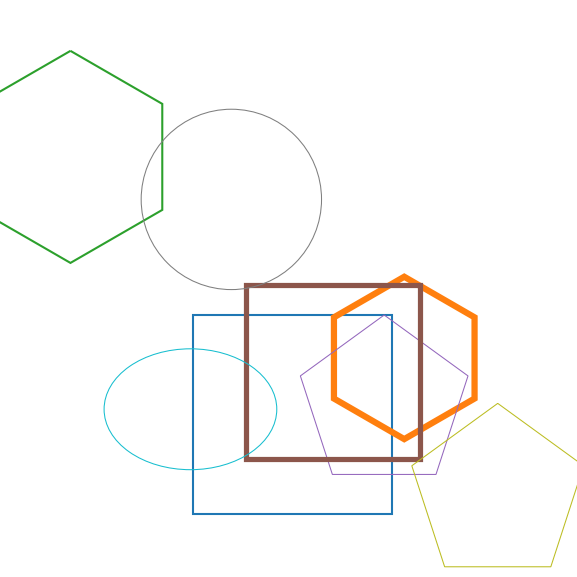[{"shape": "square", "thickness": 1, "radius": 0.86, "center": [0.506, 0.282]}, {"shape": "hexagon", "thickness": 3, "radius": 0.7, "center": [0.7, 0.379]}, {"shape": "hexagon", "thickness": 1, "radius": 0.92, "center": [0.122, 0.727]}, {"shape": "pentagon", "thickness": 0.5, "radius": 0.76, "center": [0.665, 0.301]}, {"shape": "square", "thickness": 2.5, "radius": 0.75, "center": [0.577, 0.355]}, {"shape": "circle", "thickness": 0.5, "radius": 0.78, "center": [0.401, 0.654]}, {"shape": "pentagon", "thickness": 0.5, "radius": 0.78, "center": [0.862, 0.144]}, {"shape": "oval", "thickness": 0.5, "radius": 0.75, "center": [0.33, 0.29]}]